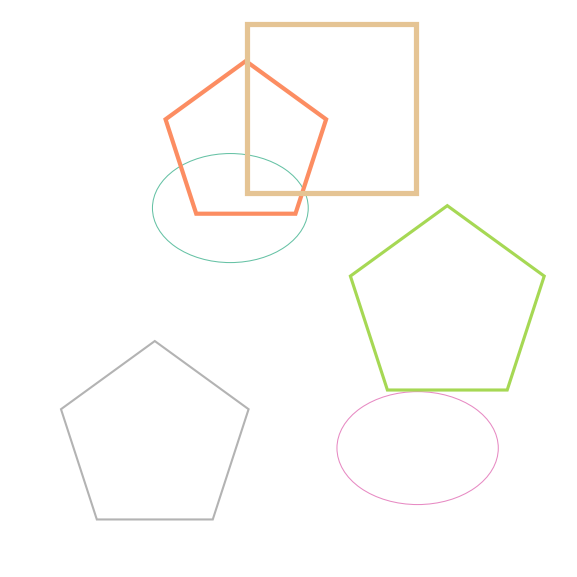[{"shape": "oval", "thickness": 0.5, "radius": 0.67, "center": [0.399, 0.639]}, {"shape": "pentagon", "thickness": 2, "radius": 0.73, "center": [0.426, 0.747]}, {"shape": "oval", "thickness": 0.5, "radius": 0.7, "center": [0.723, 0.223]}, {"shape": "pentagon", "thickness": 1.5, "radius": 0.88, "center": [0.775, 0.467]}, {"shape": "square", "thickness": 2.5, "radius": 0.73, "center": [0.573, 0.811]}, {"shape": "pentagon", "thickness": 1, "radius": 0.85, "center": [0.268, 0.238]}]